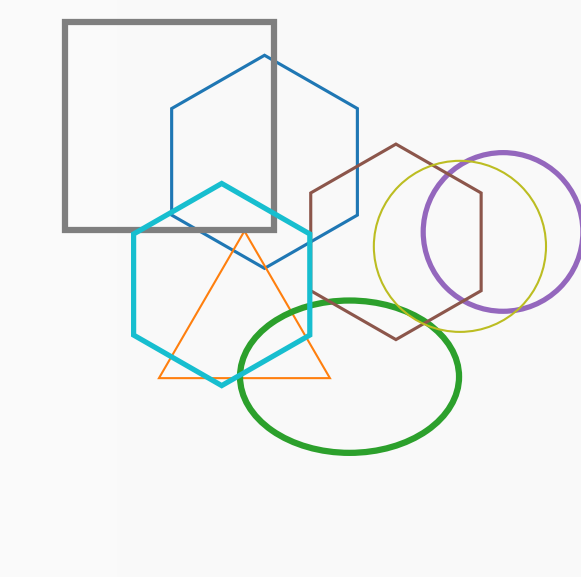[{"shape": "hexagon", "thickness": 1.5, "radius": 0.92, "center": [0.455, 0.719]}, {"shape": "triangle", "thickness": 1, "radius": 0.85, "center": [0.421, 0.429]}, {"shape": "oval", "thickness": 3, "radius": 0.94, "center": [0.601, 0.347]}, {"shape": "circle", "thickness": 2.5, "radius": 0.69, "center": [0.865, 0.597]}, {"shape": "hexagon", "thickness": 1.5, "radius": 0.85, "center": [0.681, 0.58]}, {"shape": "square", "thickness": 3, "radius": 0.9, "center": [0.292, 0.781]}, {"shape": "circle", "thickness": 1, "radius": 0.74, "center": [0.791, 0.573]}, {"shape": "hexagon", "thickness": 2.5, "radius": 0.88, "center": [0.381, 0.506]}]